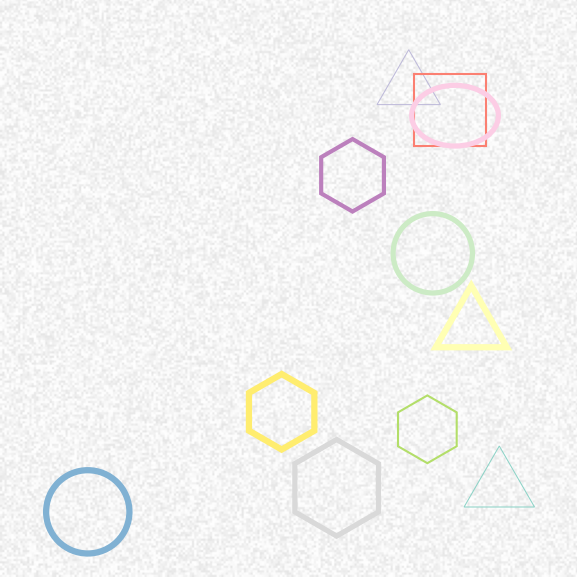[{"shape": "triangle", "thickness": 0.5, "radius": 0.35, "center": [0.865, 0.156]}, {"shape": "triangle", "thickness": 3, "radius": 0.36, "center": [0.816, 0.433]}, {"shape": "triangle", "thickness": 0.5, "radius": 0.32, "center": [0.708, 0.85]}, {"shape": "square", "thickness": 1, "radius": 0.31, "center": [0.78, 0.809]}, {"shape": "circle", "thickness": 3, "radius": 0.36, "center": [0.152, 0.113]}, {"shape": "hexagon", "thickness": 1, "radius": 0.29, "center": [0.74, 0.256]}, {"shape": "oval", "thickness": 2.5, "radius": 0.38, "center": [0.788, 0.799]}, {"shape": "hexagon", "thickness": 2.5, "radius": 0.42, "center": [0.583, 0.154]}, {"shape": "hexagon", "thickness": 2, "radius": 0.31, "center": [0.61, 0.696]}, {"shape": "circle", "thickness": 2.5, "radius": 0.34, "center": [0.749, 0.561]}, {"shape": "hexagon", "thickness": 3, "radius": 0.33, "center": [0.488, 0.286]}]